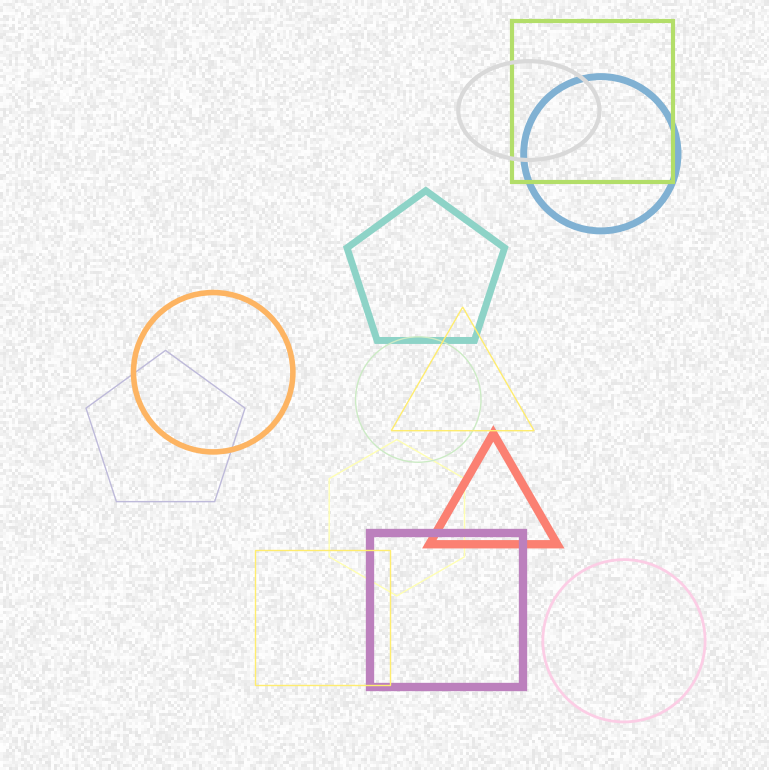[{"shape": "pentagon", "thickness": 2.5, "radius": 0.54, "center": [0.553, 0.645]}, {"shape": "hexagon", "thickness": 0.5, "radius": 0.51, "center": [0.515, 0.328]}, {"shape": "pentagon", "thickness": 0.5, "radius": 0.54, "center": [0.215, 0.436]}, {"shape": "triangle", "thickness": 3, "radius": 0.48, "center": [0.641, 0.341]}, {"shape": "circle", "thickness": 2.5, "radius": 0.5, "center": [0.78, 0.8]}, {"shape": "circle", "thickness": 2, "radius": 0.52, "center": [0.277, 0.517]}, {"shape": "square", "thickness": 1.5, "radius": 0.52, "center": [0.769, 0.868]}, {"shape": "circle", "thickness": 1, "radius": 0.53, "center": [0.81, 0.168]}, {"shape": "oval", "thickness": 1.5, "radius": 0.46, "center": [0.687, 0.856]}, {"shape": "square", "thickness": 3, "radius": 0.5, "center": [0.58, 0.208]}, {"shape": "circle", "thickness": 0.5, "radius": 0.41, "center": [0.543, 0.481]}, {"shape": "square", "thickness": 0.5, "radius": 0.44, "center": [0.418, 0.198]}, {"shape": "triangle", "thickness": 0.5, "radius": 0.54, "center": [0.601, 0.494]}]